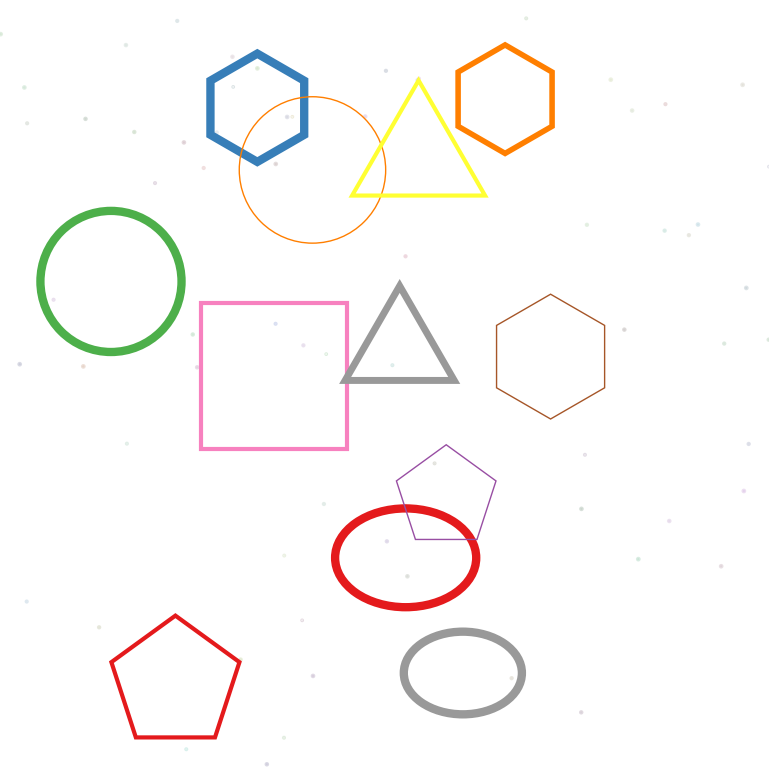[{"shape": "pentagon", "thickness": 1.5, "radius": 0.44, "center": [0.228, 0.113]}, {"shape": "oval", "thickness": 3, "radius": 0.46, "center": [0.527, 0.276]}, {"shape": "hexagon", "thickness": 3, "radius": 0.35, "center": [0.334, 0.86]}, {"shape": "circle", "thickness": 3, "radius": 0.46, "center": [0.144, 0.634]}, {"shape": "pentagon", "thickness": 0.5, "radius": 0.34, "center": [0.579, 0.354]}, {"shape": "hexagon", "thickness": 2, "radius": 0.35, "center": [0.656, 0.871]}, {"shape": "circle", "thickness": 0.5, "radius": 0.48, "center": [0.406, 0.779]}, {"shape": "triangle", "thickness": 1.5, "radius": 0.5, "center": [0.544, 0.796]}, {"shape": "hexagon", "thickness": 0.5, "radius": 0.41, "center": [0.715, 0.537]}, {"shape": "square", "thickness": 1.5, "radius": 0.47, "center": [0.355, 0.511]}, {"shape": "triangle", "thickness": 2.5, "radius": 0.41, "center": [0.519, 0.547]}, {"shape": "oval", "thickness": 3, "radius": 0.38, "center": [0.601, 0.126]}]